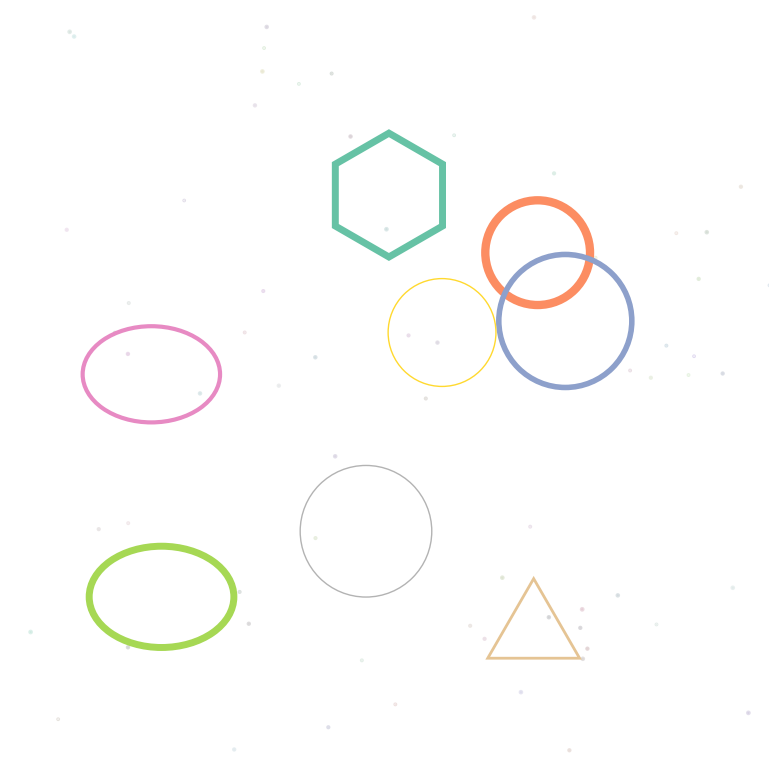[{"shape": "hexagon", "thickness": 2.5, "radius": 0.4, "center": [0.505, 0.747]}, {"shape": "circle", "thickness": 3, "radius": 0.34, "center": [0.698, 0.672]}, {"shape": "circle", "thickness": 2, "radius": 0.43, "center": [0.734, 0.583]}, {"shape": "oval", "thickness": 1.5, "radius": 0.45, "center": [0.197, 0.514]}, {"shape": "oval", "thickness": 2.5, "radius": 0.47, "center": [0.21, 0.225]}, {"shape": "circle", "thickness": 0.5, "radius": 0.35, "center": [0.574, 0.568]}, {"shape": "triangle", "thickness": 1, "radius": 0.34, "center": [0.693, 0.18]}, {"shape": "circle", "thickness": 0.5, "radius": 0.43, "center": [0.475, 0.31]}]